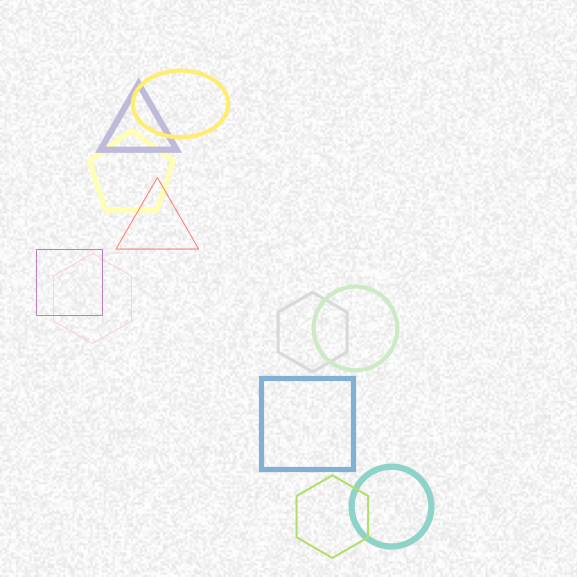[{"shape": "circle", "thickness": 3, "radius": 0.35, "center": [0.678, 0.122]}, {"shape": "pentagon", "thickness": 2.5, "radius": 0.38, "center": [0.228, 0.697]}, {"shape": "triangle", "thickness": 3, "radius": 0.38, "center": [0.24, 0.778]}, {"shape": "triangle", "thickness": 0.5, "radius": 0.41, "center": [0.273, 0.609]}, {"shape": "square", "thickness": 2.5, "radius": 0.4, "center": [0.532, 0.266]}, {"shape": "hexagon", "thickness": 1, "radius": 0.36, "center": [0.576, 0.105]}, {"shape": "hexagon", "thickness": 0.5, "radius": 0.39, "center": [0.16, 0.482]}, {"shape": "hexagon", "thickness": 1.5, "radius": 0.34, "center": [0.541, 0.424]}, {"shape": "square", "thickness": 0.5, "radius": 0.29, "center": [0.12, 0.51]}, {"shape": "circle", "thickness": 2, "radius": 0.36, "center": [0.616, 0.43]}, {"shape": "oval", "thickness": 2, "radius": 0.41, "center": [0.313, 0.819]}]